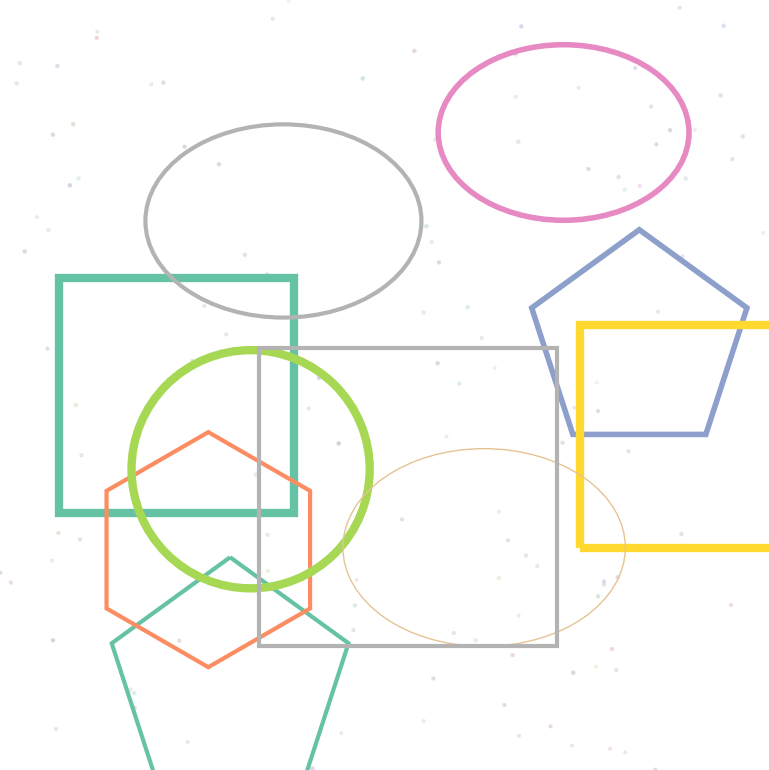[{"shape": "square", "thickness": 3, "radius": 0.76, "center": [0.229, 0.486]}, {"shape": "pentagon", "thickness": 1.5, "radius": 0.81, "center": [0.299, 0.115]}, {"shape": "hexagon", "thickness": 1.5, "radius": 0.76, "center": [0.271, 0.286]}, {"shape": "pentagon", "thickness": 2, "radius": 0.73, "center": [0.83, 0.555]}, {"shape": "oval", "thickness": 2, "radius": 0.81, "center": [0.732, 0.828]}, {"shape": "circle", "thickness": 3, "radius": 0.77, "center": [0.325, 0.391]}, {"shape": "square", "thickness": 3, "radius": 0.73, "center": [0.898, 0.433]}, {"shape": "oval", "thickness": 0.5, "radius": 0.92, "center": [0.629, 0.289]}, {"shape": "square", "thickness": 1.5, "radius": 0.97, "center": [0.53, 0.354]}, {"shape": "oval", "thickness": 1.5, "radius": 0.9, "center": [0.368, 0.713]}]